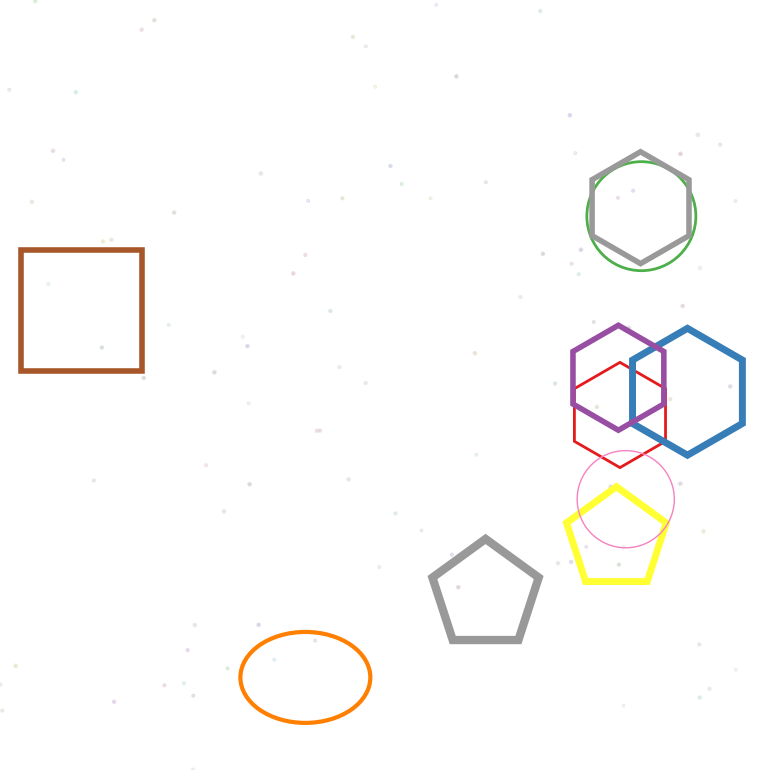[{"shape": "hexagon", "thickness": 1, "radius": 0.34, "center": [0.805, 0.461]}, {"shape": "hexagon", "thickness": 2.5, "radius": 0.41, "center": [0.893, 0.491]}, {"shape": "circle", "thickness": 1, "radius": 0.35, "center": [0.833, 0.719]}, {"shape": "hexagon", "thickness": 2, "radius": 0.34, "center": [0.803, 0.509]}, {"shape": "oval", "thickness": 1.5, "radius": 0.42, "center": [0.397, 0.12]}, {"shape": "pentagon", "thickness": 2.5, "radius": 0.34, "center": [0.801, 0.3]}, {"shape": "square", "thickness": 2, "radius": 0.39, "center": [0.106, 0.596]}, {"shape": "circle", "thickness": 0.5, "radius": 0.32, "center": [0.813, 0.352]}, {"shape": "pentagon", "thickness": 3, "radius": 0.36, "center": [0.631, 0.228]}, {"shape": "hexagon", "thickness": 2, "radius": 0.36, "center": [0.832, 0.73]}]